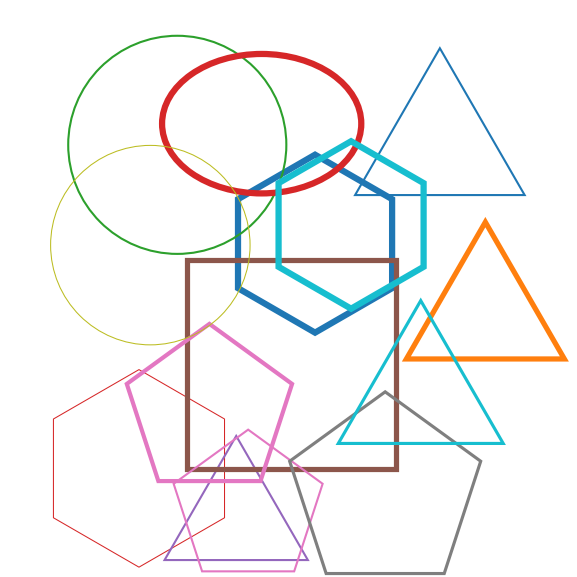[{"shape": "hexagon", "thickness": 3, "radius": 0.77, "center": [0.546, 0.577]}, {"shape": "triangle", "thickness": 1, "radius": 0.85, "center": [0.762, 0.746]}, {"shape": "triangle", "thickness": 2.5, "radius": 0.79, "center": [0.84, 0.457]}, {"shape": "circle", "thickness": 1, "radius": 0.94, "center": [0.307, 0.748]}, {"shape": "hexagon", "thickness": 0.5, "radius": 0.86, "center": [0.241, 0.188]}, {"shape": "oval", "thickness": 3, "radius": 0.86, "center": [0.453, 0.785]}, {"shape": "triangle", "thickness": 1, "radius": 0.72, "center": [0.409, 0.101]}, {"shape": "square", "thickness": 2.5, "radius": 0.91, "center": [0.505, 0.368]}, {"shape": "pentagon", "thickness": 1, "radius": 0.68, "center": [0.43, 0.12]}, {"shape": "pentagon", "thickness": 2, "radius": 0.75, "center": [0.363, 0.288]}, {"shape": "pentagon", "thickness": 1.5, "radius": 0.87, "center": [0.667, 0.147]}, {"shape": "circle", "thickness": 0.5, "radius": 0.86, "center": [0.26, 0.575]}, {"shape": "triangle", "thickness": 1.5, "radius": 0.82, "center": [0.729, 0.314]}, {"shape": "hexagon", "thickness": 3, "radius": 0.72, "center": [0.608, 0.61]}]